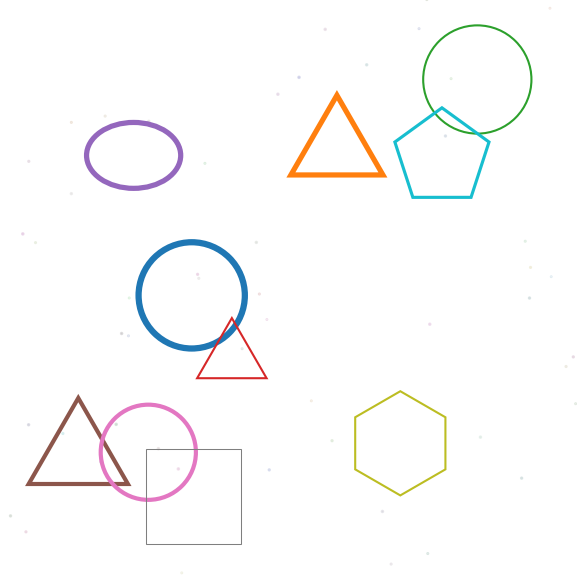[{"shape": "circle", "thickness": 3, "radius": 0.46, "center": [0.332, 0.488]}, {"shape": "triangle", "thickness": 2.5, "radius": 0.46, "center": [0.583, 0.742]}, {"shape": "circle", "thickness": 1, "radius": 0.47, "center": [0.827, 0.861]}, {"shape": "triangle", "thickness": 1, "radius": 0.35, "center": [0.401, 0.379]}, {"shape": "oval", "thickness": 2.5, "radius": 0.41, "center": [0.231, 0.73]}, {"shape": "triangle", "thickness": 2, "radius": 0.5, "center": [0.136, 0.211]}, {"shape": "circle", "thickness": 2, "radius": 0.41, "center": [0.257, 0.216]}, {"shape": "square", "thickness": 0.5, "radius": 0.41, "center": [0.335, 0.14]}, {"shape": "hexagon", "thickness": 1, "radius": 0.45, "center": [0.693, 0.231]}, {"shape": "pentagon", "thickness": 1.5, "radius": 0.43, "center": [0.765, 0.727]}]